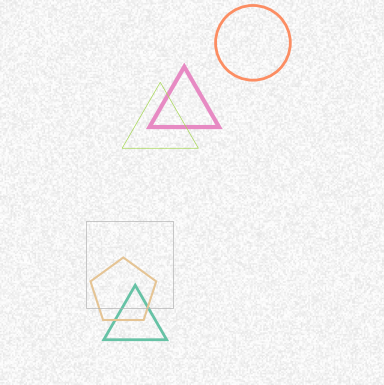[{"shape": "triangle", "thickness": 2, "radius": 0.47, "center": [0.351, 0.165]}, {"shape": "circle", "thickness": 2, "radius": 0.49, "center": [0.657, 0.889]}, {"shape": "triangle", "thickness": 3, "radius": 0.52, "center": [0.479, 0.722]}, {"shape": "triangle", "thickness": 0.5, "radius": 0.57, "center": [0.416, 0.672]}, {"shape": "pentagon", "thickness": 1.5, "radius": 0.45, "center": [0.32, 0.241]}, {"shape": "square", "thickness": 0.5, "radius": 0.56, "center": [0.335, 0.313]}]